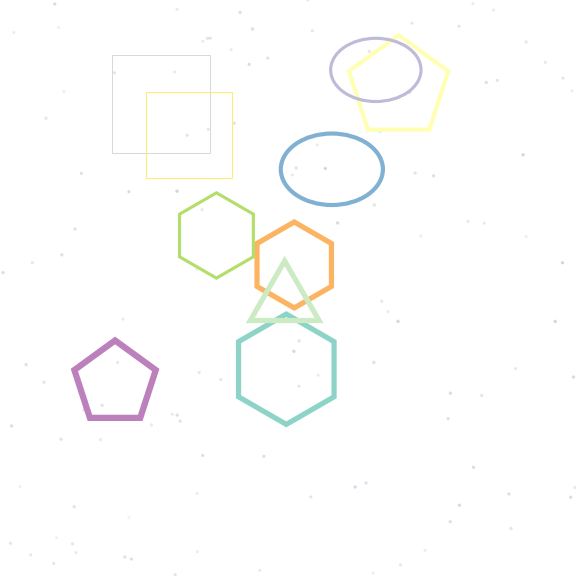[{"shape": "hexagon", "thickness": 2.5, "radius": 0.48, "center": [0.496, 0.36]}, {"shape": "pentagon", "thickness": 2, "radius": 0.45, "center": [0.69, 0.848]}, {"shape": "oval", "thickness": 1.5, "radius": 0.39, "center": [0.651, 0.878]}, {"shape": "oval", "thickness": 2, "radius": 0.44, "center": [0.575, 0.706]}, {"shape": "hexagon", "thickness": 2.5, "radius": 0.37, "center": [0.509, 0.54]}, {"shape": "hexagon", "thickness": 1.5, "radius": 0.37, "center": [0.375, 0.591]}, {"shape": "square", "thickness": 0.5, "radius": 0.42, "center": [0.279, 0.82]}, {"shape": "pentagon", "thickness": 3, "radius": 0.37, "center": [0.199, 0.336]}, {"shape": "triangle", "thickness": 2.5, "radius": 0.34, "center": [0.493, 0.479]}, {"shape": "square", "thickness": 0.5, "radius": 0.37, "center": [0.327, 0.766]}]